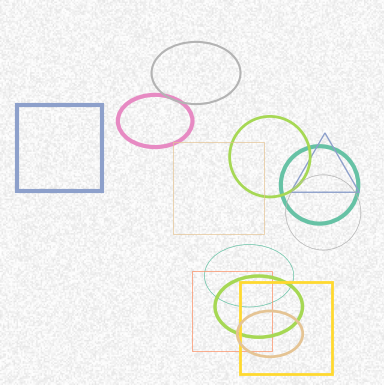[{"shape": "oval", "thickness": 0.5, "radius": 0.58, "center": [0.647, 0.284]}, {"shape": "circle", "thickness": 3, "radius": 0.5, "center": [0.83, 0.52]}, {"shape": "square", "thickness": 0.5, "radius": 0.52, "center": [0.604, 0.193]}, {"shape": "triangle", "thickness": 1, "radius": 0.51, "center": [0.844, 0.552]}, {"shape": "square", "thickness": 3, "radius": 0.55, "center": [0.154, 0.615]}, {"shape": "oval", "thickness": 3, "radius": 0.48, "center": [0.403, 0.686]}, {"shape": "oval", "thickness": 2.5, "radius": 0.57, "center": [0.672, 0.204]}, {"shape": "circle", "thickness": 2, "radius": 0.52, "center": [0.701, 0.593]}, {"shape": "square", "thickness": 2, "radius": 0.6, "center": [0.742, 0.148]}, {"shape": "oval", "thickness": 2, "radius": 0.42, "center": [0.701, 0.133]}, {"shape": "square", "thickness": 0.5, "radius": 0.59, "center": [0.567, 0.512]}, {"shape": "oval", "thickness": 1.5, "radius": 0.58, "center": [0.509, 0.81]}, {"shape": "circle", "thickness": 0.5, "radius": 0.49, "center": [0.84, 0.448]}]